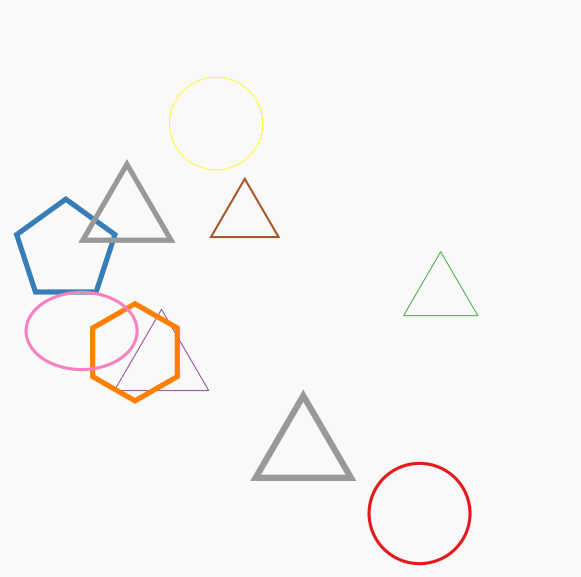[{"shape": "circle", "thickness": 1.5, "radius": 0.43, "center": [0.722, 0.11]}, {"shape": "pentagon", "thickness": 2.5, "radius": 0.44, "center": [0.113, 0.565]}, {"shape": "triangle", "thickness": 0.5, "radius": 0.37, "center": [0.758, 0.489]}, {"shape": "triangle", "thickness": 0.5, "radius": 0.47, "center": [0.278, 0.37]}, {"shape": "hexagon", "thickness": 2.5, "radius": 0.42, "center": [0.232, 0.389]}, {"shape": "circle", "thickness": 0.5, "radius": 0.4, "center": [0.372, 0.785]}, {"shape": "triangle", "thickness": 1, "radius": 0.34, "center": [0.421, 0.622]}, {"shape": "oval", "thickness": 1.5, "radius": 0.48, "center": [0.14, 0.426]}, {"shape": "triangle", "thickness": 3, "radius": 0.47, "center": [0.522, 0.219]}, {"shape": "triangle", "thickness": 2.5, "radius": 0.44, "center": [0.218, 0.627]}]